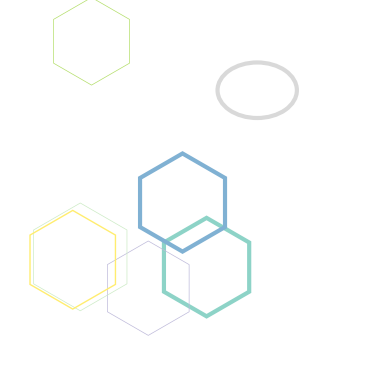[{"shape": "hexagon", "thickness": 3, "radius": 0.64, "center": [0.537, 0.306]}, {"shape": "hexagon", "thickness": 0.5, "radius": 0.61, "center": [0.385, 0.251]}, {"shape": "hexagon", "thickness": 3, "radius": 0.64, "center": [0.474, 0.474]}, {"shape": "hexagon", "thickness": 0.5, "radius": 0.57, "center": [0.238, 0.893]}, {"shape": "oval", "thickness": 3, "radius": 0.52, "center": [0.668, 0.766]}, {"shape": "hexagon", "thickness": 0.5, "radius": 0.7, "center": [0.209, 0.333]}, {"shape": "hexagon", "thickness": 1, "radius": 0.64, "center": [0.189, 0.325]}]